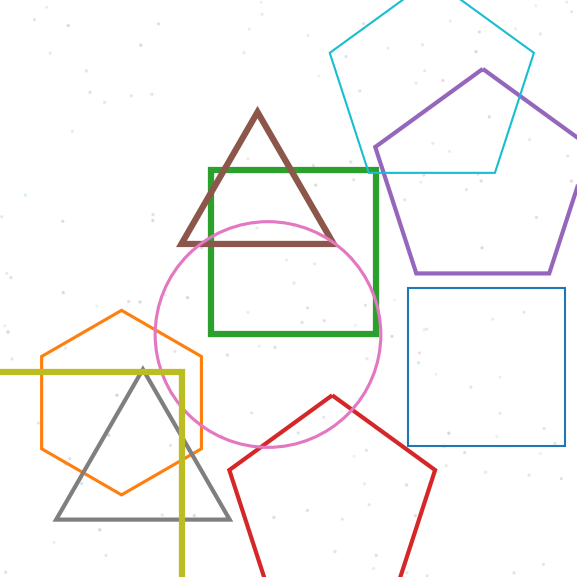[{"shape": "square", "thickness": 1, "radius": 0.68, "center": [0.843, 0.364]}, {"shape": "hexagon", "thickness": 1.5, "radius": 0.8, "center": [0.21, 0.302]}, {"shape": "square", "thickness": 3, "radius": 0.71, "center": [0.508, 0.562]}, {"shape": "pentagon", "thickness": 2, "radius": 0.94, "center": [0.575, 0.127]}, {"shape": "pentagon", "thickness": 2, "radius": 0.98, "center": [0.836, 0.684]}, {"shape": "triangle", "thickness": 3, "radius": 0.76, "center": [0.446, 0.653]}, {"shape": "circle", "thickness": 1.5, "radius": 0.98, "center": [0.464, 0.42]}, {"shape": "triangle", "thickness": 2, "radius": 0.87, "center": [0.247, 0.186]}, {"shape": "square", "thickness": 3, "radius": 0.98, "center": [0.12, 0.16]}, {"shape": "pentagon", "thickness": 1, "radius": 0.93, "center": [0.748, 0.85]}]